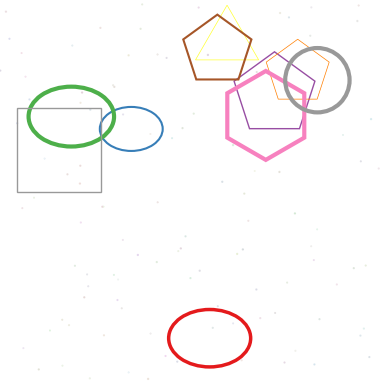[{"shape": "oval", "thickness": 2.5, "radius": 0.53, "center": [0.545, 0.122]}, {"shape": "oval", "thickness": 1.5, "radius": 0.41, "center": [0.341, 0.665]}, {"shape": "oval", "thickness": 3, "radius": 0.56, "center": [0.185, 0.697]}, {"shape": "pentagon", "thickness": 1, "radius": 0.55, "center": [0.713, 0.755]}, {"shape": "pentagon", "thickness": 0.5, "radius": 0.43, "center": [0.773, 0.812]}, {"shape": "triangle", "thickness": 0.5, "radius": 0.47, "center": [0.59, 0.892]}, {"shape": "pentagon", "thickness": 1.5, "radius": 0.47, "center": [0.565, 0.869]}, {"shape": "hexagon", "thickness": 3, "radius": 0.58, "center": [0.69, 0.7]}, {"shape": "circle", "thickness": 3, "radius": 0.42, "center": [0.824, 0.792]}, {"shape": "square", "thickness": 1, "radius": 0.55, "center": [0.154, 0.61]}]